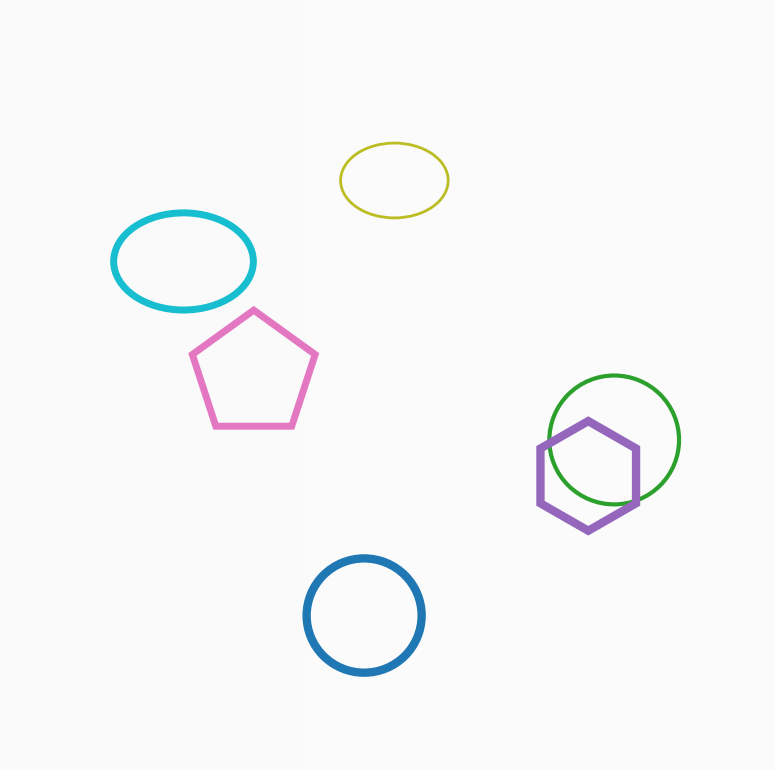[{"shape": "circle", "thickness": 3, "radius": 0.37, "center": [0.47, 0.201]}, {"shape": "circle", "thickness": 1.5, "radius": 0.42, "center": [0.793, 0.429]}, {"shape": "hexagon", "thickness": 3, "radius": 0.36, "center": [0.759, 0.382]}, {"shape": "pentagon", "thickness": 2.5, "radius": 0.42, "center": [0.327, 0.514]}, {"shape": "oval", "thickness": 1, "radius": 0.35, "center": [0.509, 0.766]}, {"shape": "oval", "thickness": 2.5, "radius": 0.45, "center": [0.237, 0.66]}]